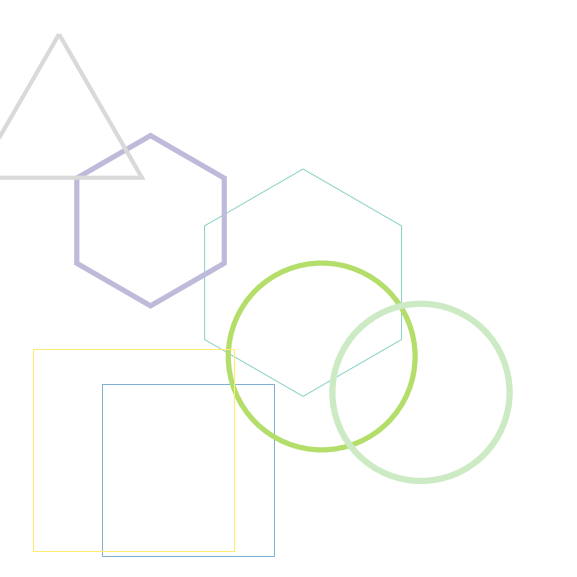[{"shape": "hexagon", "thickness": 0.5, "radius": 0.98, "center": [0.525, 0.51]}, {"shape": "hexagon", "thickness": 2.5, "radius": 0.74, "center": [0.261, 0.617]}, {"shape": "square", "thickness": 0.5, "radius": 0.74, "center": [0.325, 0.185]}, {"shape": "circle", "thickness": 2.5, "radius": 0.81, "center": [0.557, 0.382]}, {"shape": "triangle", "thickness": 2, "radius": 0.83, "center": [0.102, 0.774]}, {"shape": "circle", "thickness": 3, "radius": 0.77, "center": [0.729, 0.32]}, {"shape": "square", "thickness": 0.5, "radius": 0.87, "center": [0.231, 0.22]}]